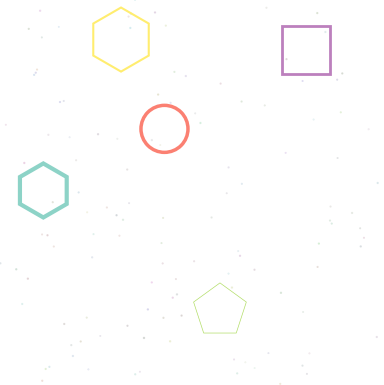[{"shape": "hexagon", "thickness": 3, "radius": 0.35, "center": [0.113, 0.505]}, {"shape": "circle", "thickness": 2.5, "radius": 0.31, "center": [0.427, 0.665]}, {"shape": "pentagon", "thickness": 0.5, "radius": 0.36, "center": [0.571, 0.193]}, {"shape": "square", "thickness": 2, "radius": 0.31, "center": [0.795, 0.871]}, {"shape": "hexagon", "thickness": 1.5, "radius": 0.42, "center": [0.314, 0.897]}]